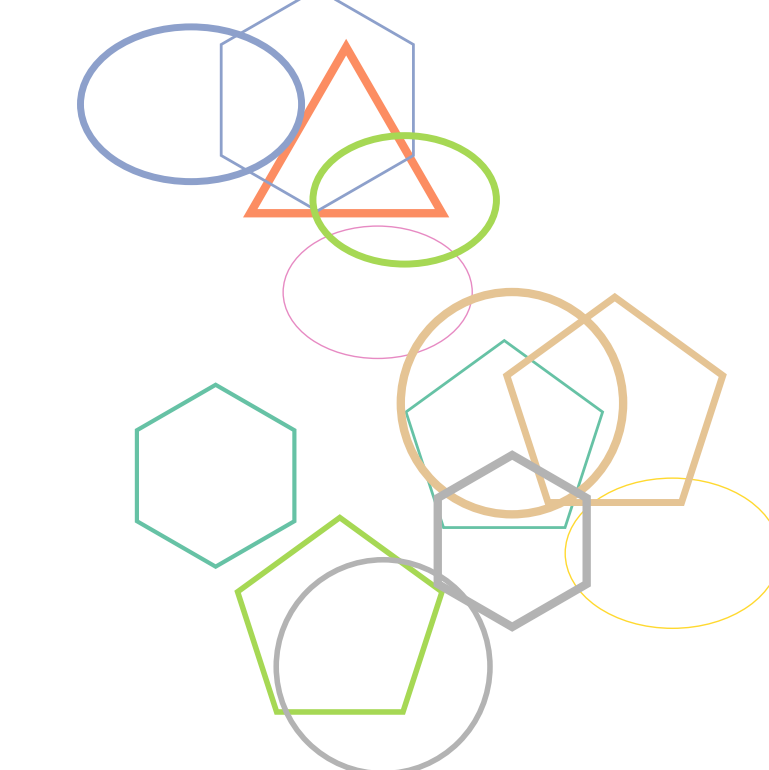[{"shape": "hexagon", "thickness": 1.5, "radius": 0.59, "center": [0.28, 0.382]}, {"shape": "pentagon", "thickness": 1, "radius": 0.67, "center": [0.655, 0.423]}, {"shape": "triangle", "thickness": 3, "radius": 0.72, "center": [0.45, 0.795]}, {"shape": "hexagon", "thickness": 1, "radius": 0.72, "center": [0.412, 0.87]}, {"shape": "oval", "thickness": 2.5, "radius": 0.72, "center": [0.248, 0.865]}, {"shape": "oval", "thickness": 0.5, "radius": 0.61, "center": [0.49, 0.62]}, {"shape": "pentagon", "thickness": 2, "radius": 0.7, "center": [0.441, 0.188]}, {"shape": "oval", "thickness": 2.5, "radius": 0.6, "center": [0.526, 0.74]}, {"shape": "oval", "thickness": 0.5, "radius": 0.7, "center": [0.873, 0.282]}, {"shape": "pentagon", "thickness": 2.5, "radius": 0.74, "center": [0.798, 0.467]}, {"shape": "circle", "thickness": 3, "radius": 0.72, "center": [0.665, 0.476]}, {"shape": "circle", "thickness": 2, "radius": 0.69, "center": [0.498, 0.134]}, {"shape": "hexagon", "thickness": 3, "radius": 0.56, "center": [0.665, 0.297]}]